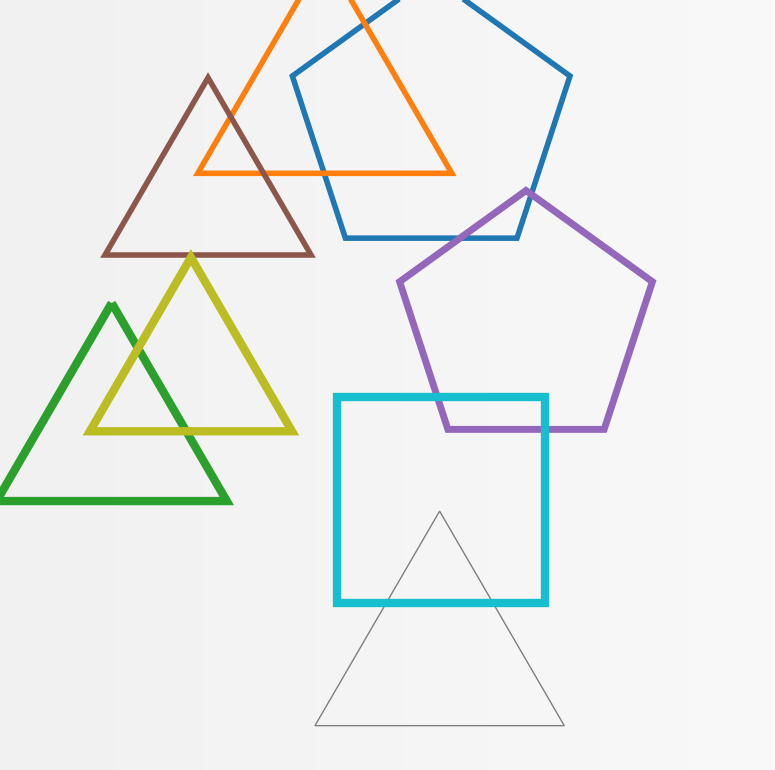[{"shape": "pentagon", "thickness": 2, "radius": 0.94, "center": [0.556, 0.843]}, {"shape": "triangle", "thickness": 2, "radius": 0.95, "center": [0.419, 0.87]}, {"shape": "triangle", "thickness": 3, "radius": 0.86, "center": [0.144, 0.435]}, {"shape": "pentagon", "thickness": 2.5, "radius": 0.86, "center": [0.679, 0.581]}, {"shape": "triangle", "thickness": 2, "radius": 0.77, "center": [0.268, 0.746]}, {"shape": "triangle", "thickness": 0.5, "radius": 0.93, "center": [0.567, 0.15]}, {"shape": "triangle", "thickness": 3, "radius": 0.75, "center": [0.246, 0.515]}, {"shape": "square", "thickness": 3, "radius": 0.67, "center": [0.569, 0.35]}]